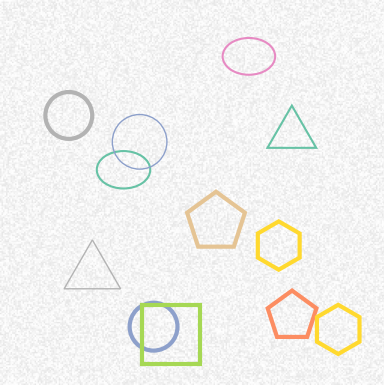[{"shape": "oval", "thickness": 1.5, "radius": 0.35, "center": [0.321, 0.559]}, {"shape": "triangle", "thickness": 1.5, "radius": 0.37, "center": [0.758, 0.653]}, {"shape": "pentagon", "thickness": 3, "radius": 0.33, "center": [0.759, 0.179]}, {"shape": "circle", "thickness": 1, "radius": 0.35, "center": [0.363, 0.632]}, {"shape": "circle", "thickness": 3, "radius": 0.31, "center": [0.399, 0.151]}, {"shape": "oval", "thickness": 1.5, "radius": 0.34, "center": [0.646, 0.854]}, {"shape": "square", "thickness": 3, "radius": 0.38, "center": [0.444, 0.132]}, {"shape": "hexagon", "thickness": 3, "radius": 0.32, "center": [0.879, 0.144]}, {"shape": "hexagon", "thickness": 3, "radius": 0.31, "center": [0.724, 0.362]}, {"shape": "pentagon", "thickness": 3, "radius": 0.39, "center": [0.561, 0.423]}, {"shape": "triangle", "thickness": 1, "radius": 0.42, "center": [0.24, 0.292]}, {"shape": "circle", "thickness": 3, "radius": 0.3, "center": [0.179, 0.7]}]